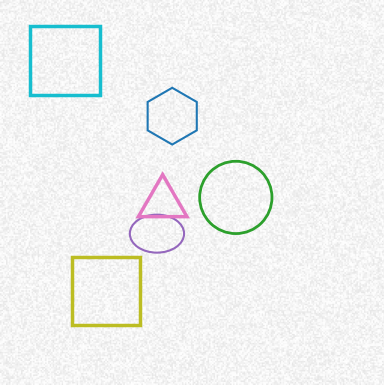[{"shape": "hexagon", "thickness": 1.5, "radius": 0.37, "center": [0.447, 0.698]}, {"shape": "circle", "thickness": 2, "radius": 0.47, "center": [0.613, 0.487]}, {"shape": "oval", "thickness": 1.5, "radius": 0.35, "center": [0.408, 0.393]}, {"shape": "triangle", "thickness": 2.5, "radius": 0.36, "center": [0.423, 0.474]}, {"shape": "square", "thickness": 2.5, "radius": 0.44, "center": [0.276, 0.244]}, {"shape": "square", "thickness": 2.5, "radius": 0.45, "center": [0.169, 0.842]}]